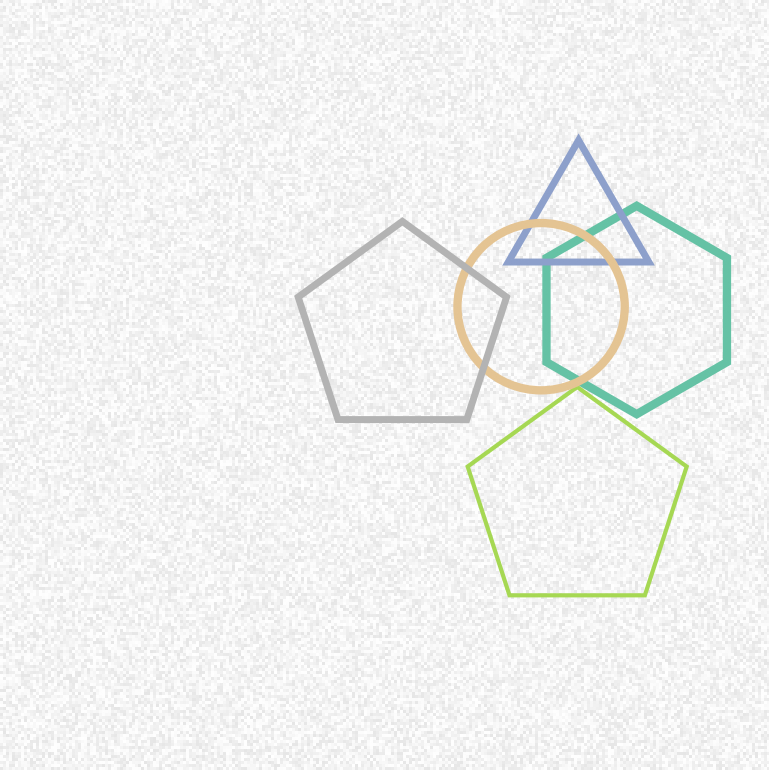[{"shape": "hexagon", "thickness": 3, "radius": 0.68, "center": [0.827, 0.597]}, {"shape": "triangle", "thickness": 2.5, "radius": 0.53, "center": [0.751, 0.712]}, {"shape": "pentagon", "thickness": 1.5, "radius": 0.75, "center": [0.75, 0.348]}, {"shape": "circle", "thickness": 3, "radius": 0.54, "center": [0.703, 0.602]}, {"shape": "pentagon", "thickness": 2.5, "radius": 0.71, "center": [0.523, 0.57]}]